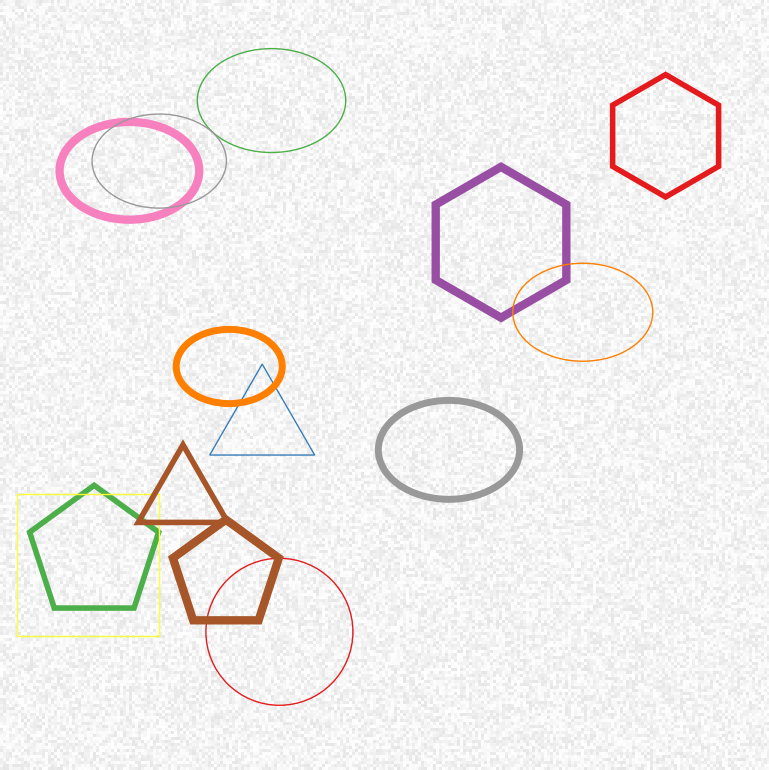[{"shape": "hexagon", "thickness": 2, "radius": 0.4, "center": [0.864, 0.824]}, {"shape": "circle", "thickness": 0.5, "radius": 0.48, "center": [0.363, 0.18]}, {"shape": "triangle", "thickness": 0.5, "radius": 0.39, "center": [0.341, 0.448]}, {"shape": "oval", "thickness": 0.5, "radius": 0.48, "center": [0.353, 0.869]}, {"shape": "pentagon", "thickness": 2, "radius": 0.44, "center": [0.122, 0.282]}, {"shape": "hexagon", "thickness": 3, "radius": 0.49, "center": [0.651, 0.685]}, {"shape": "oval", "thickness": 0.5, "radius": 0.45, "center": [0.757, 0.595]}, {"shape": "oval", "thickness": 2.5, "radius": 0.34, "center": [0.298, 0.524]}, {"shape": "square", "thickness": 0.5, "radius": 0.46, "center": [0.114, 0.266]}, {"shape": "pentagon", "thickness": 3, "radius": 0.36, "center": [0.293, 0.253]}, {"shape": "triangle", "thickness": 2, "radius": 0.34, "center": [0.238, 0.355]}, {"shape": "oval", "thickness": 3, "radius": 0.45, "center": [0.168, 0.778]}, {"shape": "oval", "thickness": 2.5, "radius": 0.46, "center": [0.583, 0.416]}, {"shape": "oval", "thickness": 0.5, "radius": 0.44, "center": [0.207, 0.791]}]